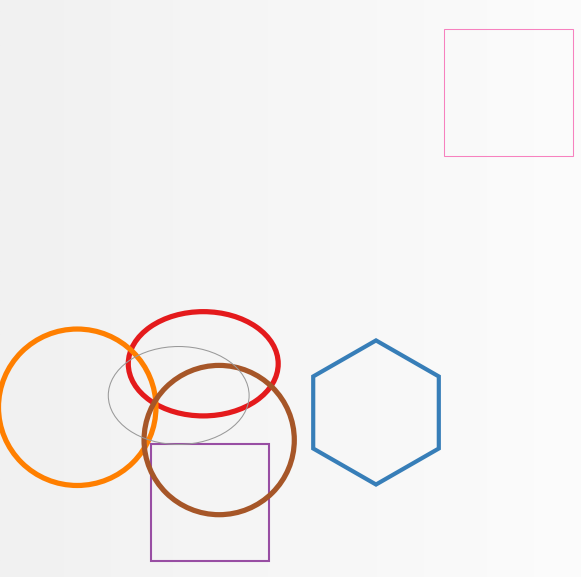[{"shape": "oval", "thickness": 2.5, "radius": 0.64, "center": [0.35, 0.369]}, {"shape": "hexagon", "thickness": 2, "radius": 0.62, "center": [0.647, 0.285]}, {"shape": "square", "thickness": 1, "radius": 0.51, "center": [0.361, 0.129]}, {"shape": "circle", "thickness": 2.5, "radius": 0.68, "center": [0.133, 0.294]}, {"shape": "circle", "thickness": 2.5, "radius": 0.65, "center": [0.377, 0.237]}, {"shape": "square", "thickness": 0.5, "radius": 0.55, "center": [0.875, 0.839]}, {"shape": "oval", "thickness": 0.5, "radius": 0.61, "center": [0.307, 0.314]}]